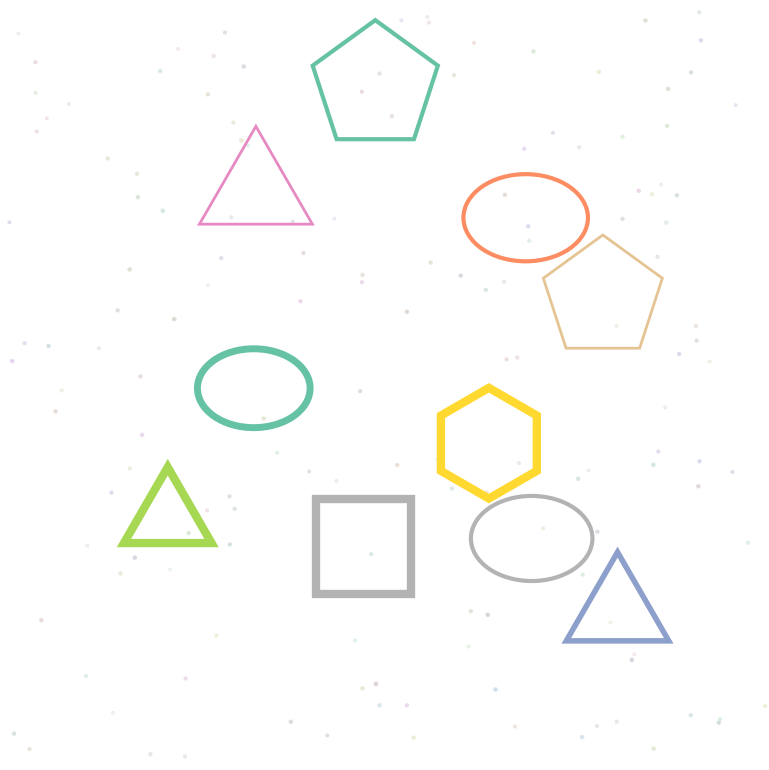[{"shape": "oval", "thickness": 2.5, "radius": 0.37, "center": [0.33, 0.496]}, {"shape": "pentagon", "thickness": 1.5, "radius": 0.43, "center": [0.487, 0.888]}, {"shape": "oval", "thickness": 1.5, "radius": 0.4, "center": [0.683, 0.717]}, {"shape": "triangle", "thickness": 2, "radius": 0.38, "center": [0.802, 0.206]}, {"shape": "triangle", "thickness": 1, "radius": 0.42, "center": [0.332, 0.751]}, {"shape": "triangle", "thickness": 3, "radius": 0.33, "center": [0.218, 0.328]}, {"shape": "hexagon", "thickness": 3, "radius": 0.36, "center": [0.635, 0.424]}, {"shape": "pentagon", "thickness": 1, "radius": 0.41, "center": [0.783, 0.614]}, {"shape": "square", "thickness": 3, "radius": 0.31, "center": [0.473, 0.291]}, {"shape": "oval", "thickness": 1.5, "radius": 0.39, "center": [0.69, 0.301]}]